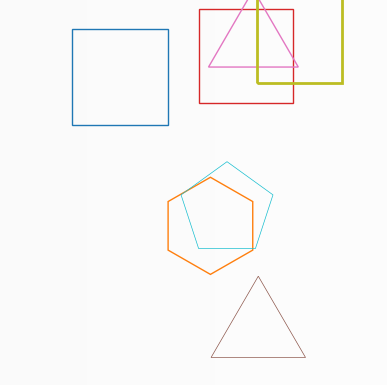[{"shape": "square", "thickness": 1, "radius": 0.62, "center": [0.309, 0.8]}, {"shape": "hexagon", "thickness": 1, "radius": 0.63, "center": [0.543, 0.413]}, {"shape": "square", "thickness": 1, "radius": 0.61, "center": [0.635, 0.855]}, {"shape": "triangle", "thickness": 0.5, "radius": 0.7, "center": [0.667, 0.142]}, {"shape": "triangle", "thickness": 1, "radius": 0.67, "center": [0.654, 0.893]}, {"shape": "square", "thickness": 2, "radius": 0.55, "center": [0.772, 0.894]}, {"shape": "pentagon", "thickness": 0.5, "radius": 0.62, "center": [0.586, 0.455]}]